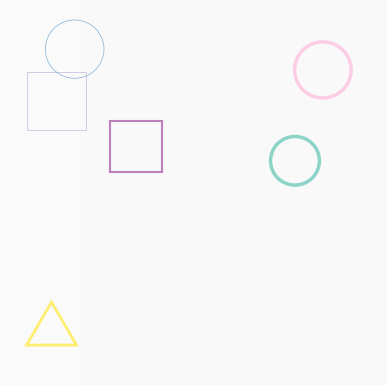[{"shape": "circle", "thickness": 2.5, "radius": 0.32, "center": [0.761, 0.582]}, {"shape": "square", "thickness": 0.5, "radius": 0.38, "center": [0.145, 0.738]}, {"shape": "circle", "thickness": 0.5, "radius": 0.38, "center": [0.193, 0.872]}, {"shape": "circle", "thickness": 2.5, "radius": 0.36, "center": [0.833, 0.818]}, {"shape": "square", "thickness": 1.5, "radius": 0.33, "center": [0.351, 0.619]}, {"shape": "triangle", "thickness": 2, "radius": 0.37, "center": [0.133, 0.141]}]